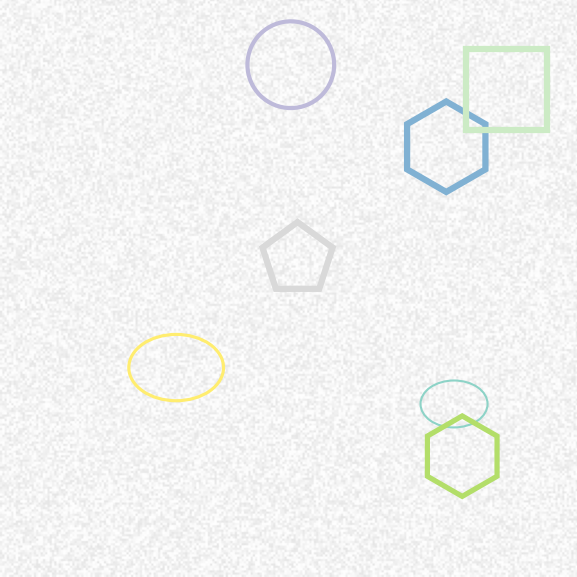[{"shape": "oval", "thickness": 1, "radius": 0.29, "center": [0.786, 0.3]}, {"shape": "circle", "thickness": 2, "radius": 0.38, "center": [0.504, 0.887]}, {"shape": "hexagon", "thickness": 3, "radius": 0.39, "center": [0.773, 0.745]}, {"shape": "hexagon", "thickness": 2.5, "radius": 0.35, "center": [0.8, 0.209]}, {"shape": "pentagon", "thickness": 3, "radius": 0.32, "center": [0.515, 0.551]}, {"shape": "square", "thickness": 3, "radius": 0.35, "center": [0.877, 0.843]}, {"shape": "oval", "thickness": 1.5, "radius": 0.41, "center": [0.305, 0.363]}]